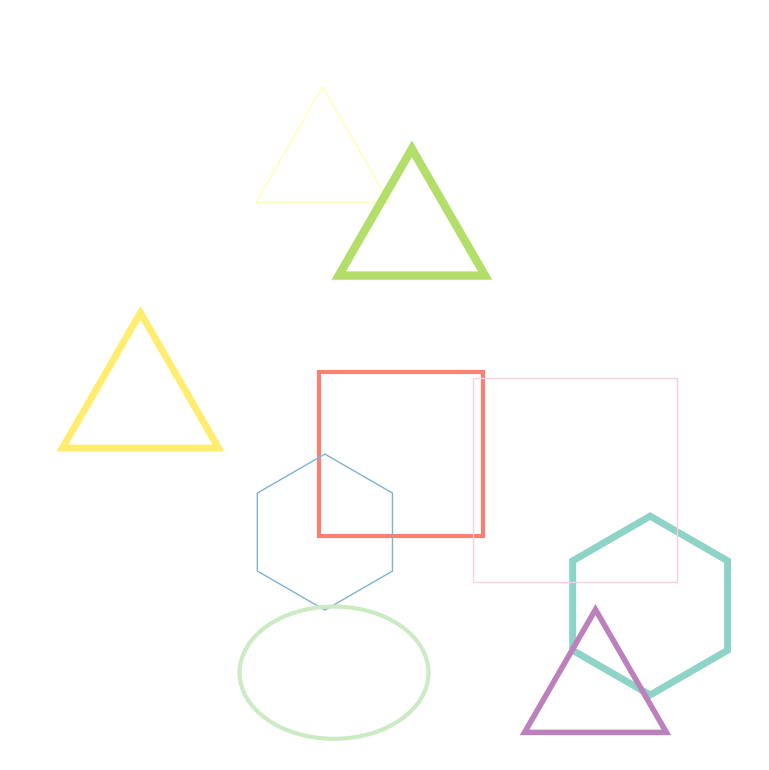[{"shape": "hexagon", "thickness": 2.5, "radius": 0.58, "center": [0.844, 0.214]}, {"shape": "triangle", "thickness": 0.5, "radius": 0.5, "center": [0.419, 0.787]}, {"shape": "square", "thickness": 1.5, "radius": 0.53, "center": [0.52, 0.41]}, {"shape": "hexagon", "thickness": 0.5, "radius": 0.51, "center": [0.422, 0.309]}, {"shape": "triangle", "thickness": 3, "radius": 0.55, "center": [0.535, 0.697]}, {"shape": "square", "thickness": 0.5, "radius": 0.66, "center": [0.747, 0.376]}, {"shape": "triangle", "thickness": 2, "radius": 0.53, "center": [0.773, 0.102]}, {"shape": "oval", "thickness": 1.5, "radius": 0.61, "center": [0.434, 0.126]}, {"shape": "triangle", "thickness": 2.5, "radius": 0.59, "center": [0.182, 0.477]}]